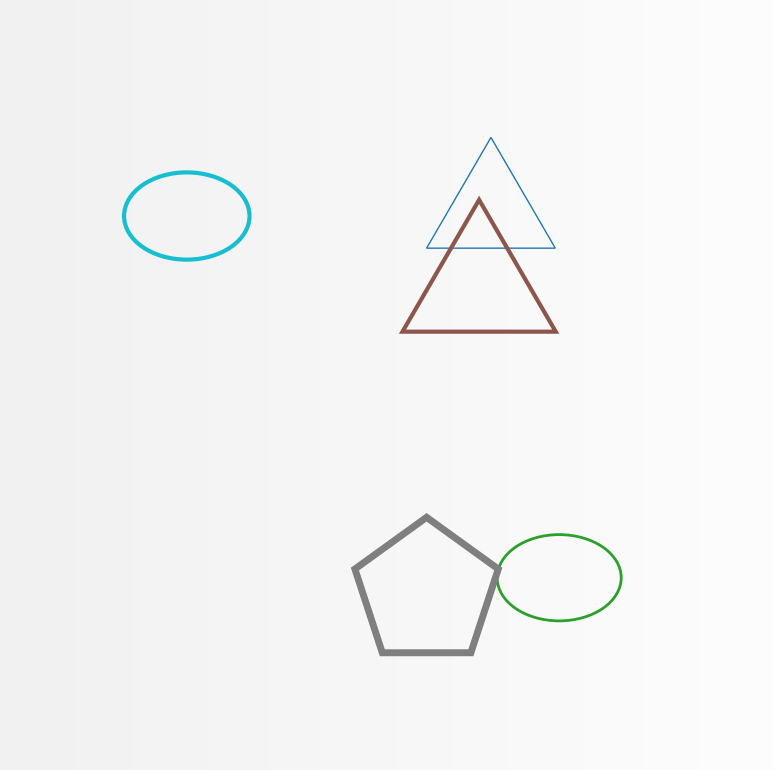[{"shape": "triangle", "thickness": 0.5, "radius": 0.48, "center": [0.633, 0.726]}, {"shape": "oval", "thickness": 1, "radius": 0.4, "center": [0.722, 0.25]}, {"shape": "triangle", "thickness": 1.5, "radius": 0.57, "center": [0.618, 0.626]}, {"shape": "pentagon", "thickness": 2.5, "radius": 0.49, "center": [0.55, 0.231]}, {"shape": "oval", "thickness": 1.5, "radius": 0.4, "center": [0.241, 0.719]}]